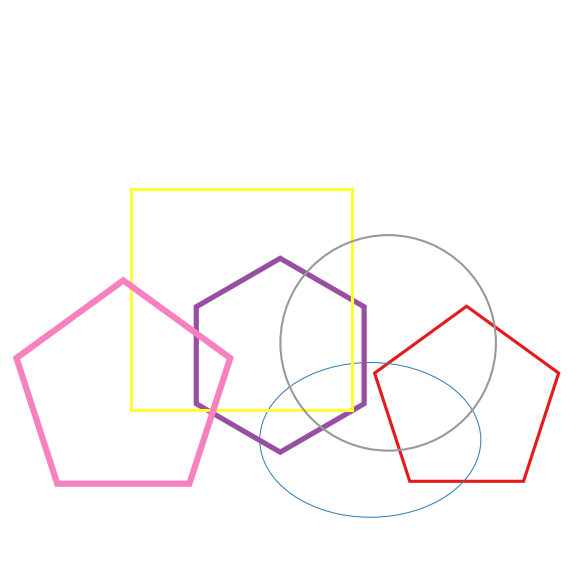[{"shape": "pentagon", "thickness": 1.5, "radius": 0.84, "center": [0.808, 0.301]}, {"shape": "oval", "thickness": 0.5, "radius": 0.96, "center": [0.641, 0.237]}, {"shape": "hexagon", "thickness": 2.5, "radius": 0.84, "center": [0.485, 0.384]}, {"shape": "square", "thickness": 1.5, "radius": 0.96, "center": [0.418, 0.481]}, {"shape": "pentagon", "thickness": 3, "radius": 0.97, "center": [0.214, 0.319]}, {"shape": "circle", "thickness": 1, "radius": 0.93, "center": [0.672, 0.405]}]